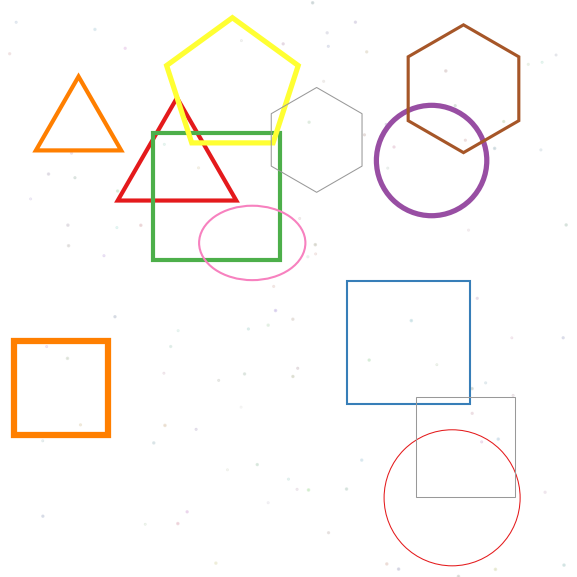[{"shape": "triangle", "thickness": 2, "radius": 0.59, "center": [0.306, 0.711]}, {"shape": "circle", "thickness": 0.5, "radius": 0.59, "center": [0.783, 0.137]}, {"shape": "square", "thickness": 1, "radius": 0.53, "center": [0.707, 0.406]}, {"shape": "square", "thickness": 2, "radius": 0.55, "center": [0.375, 0.659]}, {"shape": "circle", "thickness": 2.5, "radius": 0.48, "center": [0.747, 0.721]}, {"shape": "triangle", "thickness": 2, "radius": 0.43, "center": [0.136, 0.781]}, {"shape": "square", "thickness": 3, "radius": 0.41, "center": [0.106, 0.328]}, {"shape": "pentagon", "thickness": 2.5, "radius": 0.6, "center": [0.402, 0.849]}, {"shape": "hexagon", "thickness": 1.5, "radius": 0.55, "center": [0.803, 0.845]}, {"shape": "oval", "thickness": 1, "radius": 0.46, "center": [0.437, 0.578]}, {"shape": "hexagon", "thickness": 0.5, "radius": 0.45, "center": [0.548, 0.757]}, {"shape": "square", "thickness": 0.5, "radius": 0.43, "center": [0.806, 0.225]}]